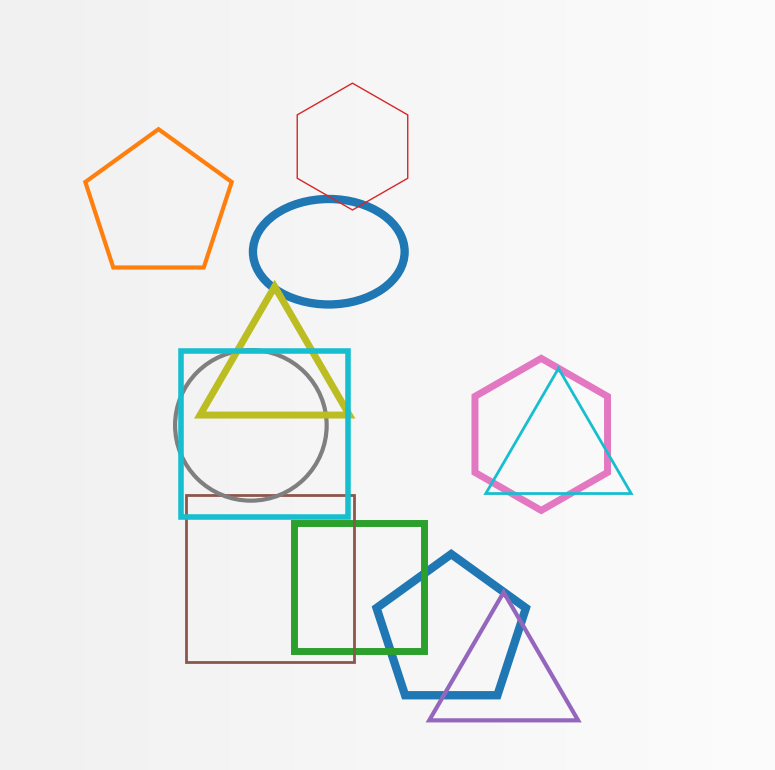[{"shape": "pentagon", "thickness": 3, "radius": 0.51, "center": [0.582, 0.179]}, {"shape": "oval", "thickness": 3, "radius": 0.49, "center": [0.424, 0.673]}, {"shape": "pentagon", "thickness": 1.5, "radius": 0.5, "center": [0.205, 0.733]}, {"shape": "square", "thickness": 2.5, "radius": 0.42, "center": [0.464, 0.238]}, {"shape": "hexagon", "thickness": 0.5, "radius": 0.41, "center": [0.455, 0.81]}, {"shape": "triangle", "thickness": 1.5, "radius": 0.55, "center": [0.65, 0.12]}, {"shape": "square", "thickness": 1, "radius": 0.54, "center": [0.348, 0.249]}, {"shape": "hexagon", "thickness": 2.5, "radius": 0.49, "center": [0.698, 0.436]}, {"shape": "circle", "thickness": 1.5, "radius": 0.49, "center": [0.324, 0.448]}, {"shape": "triangle", "thickness": 2.5, "radius": 0.56, "center": [0.354, 0.517]}, {"shape": "square", "thickness": 2, "radius": 0.54, "center": [0.342, 0.436]}, {"shape": "triangle", "thickness": 1, "radius": 0.54, "center": [0.721, 0.413]}]